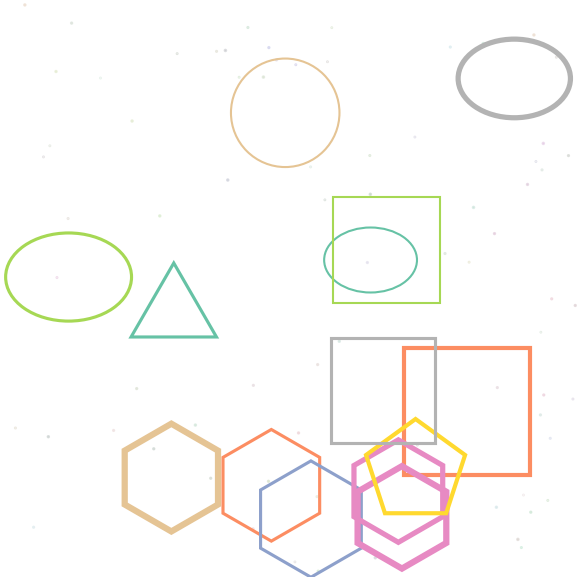[{"shape": "oval", "thickness": 1, "radius": 0.4, "center": [0.642, 0.549]}, {"shape": "triangle", "thickness": 1.5, "radius": 0.43, "center": [0.301, 0.458]}, {"shape": "square", "thickness": 2, "radius": 0.55, "center": [0.809, 0.286]}, {"shape": "hexagon", "thickness": 1.5, "radius": 0.48, "center": [0.47, 0.159]}, {"shape": "hexagon", "thickness": 1.5, "radius": 0.5, "center": [0.538, 0.1]}, {"shape": "hexagon", "thickness": 3, "radius": 0.44, "center": [0.696, 0.103]}, {"shape": "hexagon", "thickness": 2.5, "radius": 0.44, "center": [0.69, 0.149]}, {"shape": "square", "thickness": 1, "radius": 0.46, "center": [0.669, 0.566]}, {"shape": "oval", "thickness": 1.5, "radius": 0.55, "center": [0.119, 0.519]}, {"shape": "pentagon", "thickness": 2, "radius": 0.45, "center": [0.72, 0.183]}, {"shape": "circle", "thickness": 1, "radius": 0.47, "center": [0.494, 0.804]}, {"shape": "hexagon", "thickness": 3, "radius": 0.47, "center": [0.297, 0.172]}, {"shape": "oval", "thickness": 2.5, "radius": 0.49, "center": [0.891, 0.863]}, {"shape": "square", "thickness": 1.5, "radius": 0.45, "center": [0.663, 0.323]}]